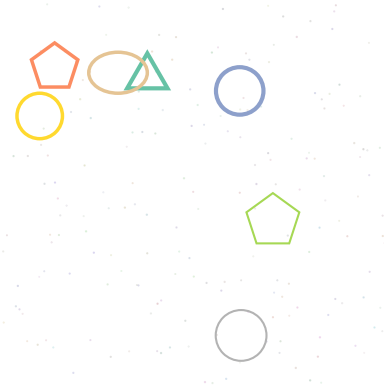[{"shape": "triangle", "thickness": 3, "radius": 0.3, "center": [0.383, 0.801]}, {"shape": "pentagon", "thickness": 2.5, "radius": 0.32, "center": [0.142, 0.825]}, {"shape": "circle", "thickness": 3, "radius": 0.31, "center": [0.623, 0.764]}, {"shape": "pentagon", "thickness": 1.5, "radius": 0.36, "center": [0.709, 0.426]}, {"shape": "circle", "thickness": 2.5, "radius": 0.3, "center": [0.103, 0.699]}, {"shape": "oval", "thickness": 2.5, "radius": 0.38, "center": [0.307, 0.811]}, {"shape": "circle", "thickness": 1.5, "radius": 0.33, "center": [0.626, 0.129]}]